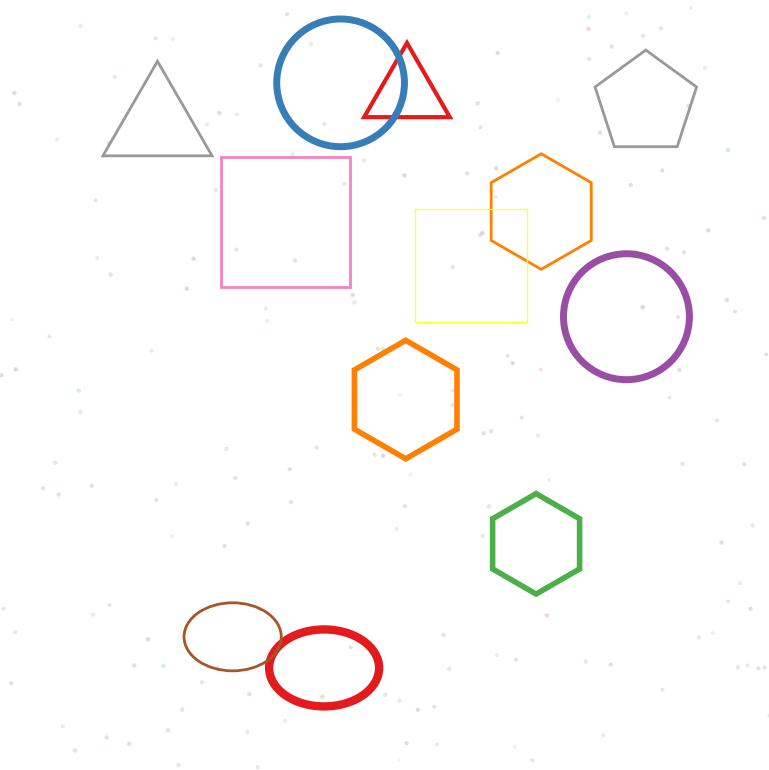[{"shape": "oval", "thickness": 3, "radius": 0.36, "center": [0.421, 0.133]}, {"shape": "triangle", "thickness": 1.5, "radius": 0.32, "center": [0.529, 0.88]}, {"shape": "circle", "thickness": 2.5, "radius": 0.41, "center": [0.442, 0.892]}, {"shape": "hexagon", "thickness": 2, "radius": 0.33, "center": [0.696, 0.294]}, {"shape": "circle", "thickness": 2.5, "radius": 0.41, "center": [0.814, 0.589]}, {"shape": "hexagon", "thickness": 2, "radius": 0.38, "center": [0.527, 0.481]}, {"shape": "hexagon", "thickness": 1, "radius": 0.38, "center": [0.703, 0.725]}, {"shape": "square", "thickness": 0.5, "radius": 0.36, "center": [0.611, 0.655]}, {"shape": "oval", "thickness": 1, "radius": 0.32, "center": [0.302, 0.173]}, {"shape": "square", "thickness": 1, "radius": 0.42, "center": [0.371, 0.711]}, {"shape": "triangle", "thickness": 1, "radius": 0.41, "center": [0.205, 0.839]}, {"shape": "pentagon", "thickness": 1, "radius": 0.35, "center": [0.839, 0.866]}]